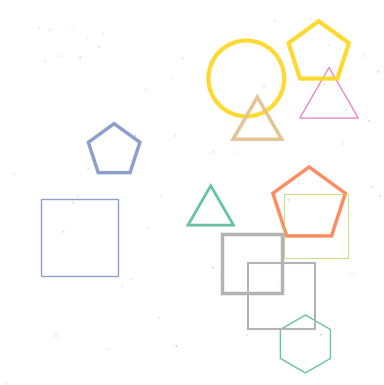[{"shape": "triangle", "thickness": 2, "radius": 0.34, "center": [0.547, 0.449]}, {"shape": "hexagon", "thickness": 1, "radius": 0.38, "center": [0.793, 0.107]}, {"shape": "pentagon", "thickness": 2.5, "radius": 0.49, "center": [0.803, 0.467]}, {"shape": "square", "thickness": 1, "radius": 0.5, "center": [0.207, 0.383]}, {"shape": "pentagon", "thickness": 2.5, "radius": 0.35, "center": [0.296, 0.609]}, {"shape": "triangle", "thickness": 1, "radius": 0.44, "center": [0.855, 0.737]}, {"shape": "square", "thickness": 0.5, "radius": 0.42, "center": [0.822, 0.413]}, {"shape": "circle", "thickness": 3, "radius": 0.49, "center": [0.64, 0.796]}, {"shape": "pentagon", "thickness": 3, "radius": 0.41, "center": [0.828, 0.863]}, {"shape": "triangle", "thickness": 2.5, "radius": 0.36, "center": [0.668, 0.675]}, {"shape": "square", "thickness": 2.5, "radius": 0.39, "center": [0.655, 0.316]}, {"shape": "square", "thickness": 1.5, "radius": 0.43, "center": [0.73, 0.231]}]